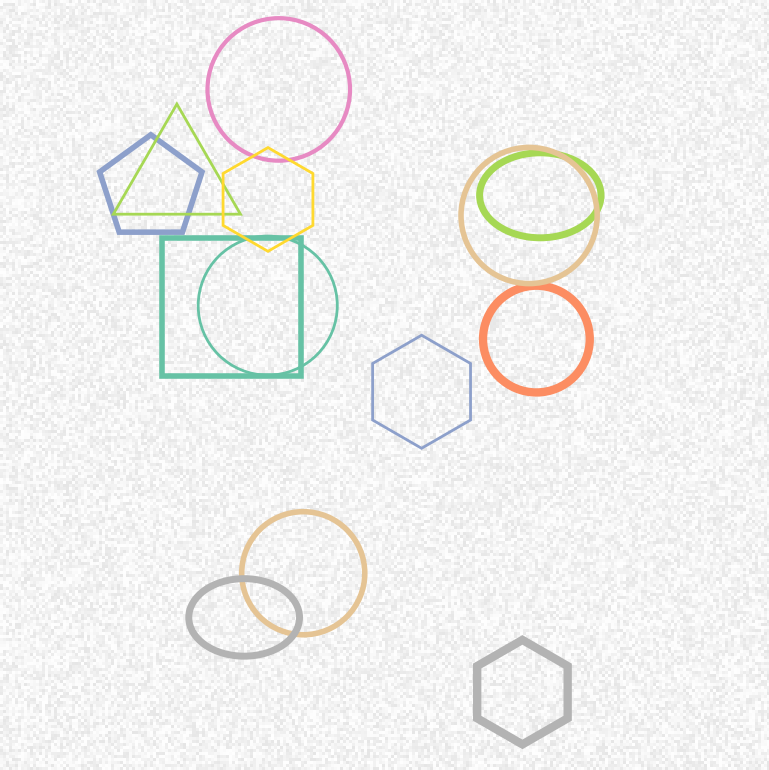[{"shape": "circle", "thickness": 1, "radius": 0.45, "center": [0.348, 0.603]}, {"shape": "square", "thickness": 2, "radius": 0.45, "center": [0.3, 0.601]}, {"shape": "circle", "thickness": 3, "radius": 0.35, "center": [0.697, 0.56]}, {"shape": "pentagon", "thickness": 2, "radius": 0.35, "center": [0.196, 0.755]}, {"shape": "hexagon", "thickness": 1, "radius": 0.37, "center": [0.548, 0.491]}, {"shape": "circle", "thickness": 1.5, "radius": 0.46, "center": [0.362, 0.884]}, {"shape": "oval", "thickness": 2.5, "radius": 0.39, "center": [0.702, 0.746]}, {"shape": "triangle", "thickness": 1, "radius": 0.48, "center": [0.23, 0.77]}, {"shape": "hexagon", "thickness": 1, "radius": 0.34, "center": [0.348, 0.741]}, {"shape": "circle", "thickness": 2, "radius": 0.44, "center": [0.687, 0.72]}, {"shape": "circle", "thickness": 2, "radius": 0.4, "center": [0.394, 0.256]}, {"shape": "hexagon", "thickness": 3, "radius": 0.34, "center": [0.678, 0.101]}, {"shape": "oval", "thickness": 2.5, "radius": 0.36, "center": [0.317, 0.198]}]